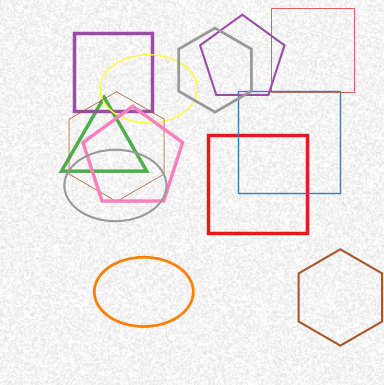[{"shape": "square", "thickness": 0.5, "radius": 0.54, "center": [0.812, 0.87]}, {"shape": "square", "thickness": 2.5, "radius": 0.64, "center": [0.668, 0.522]}, {"shape": "square", "thickness": 1, "radius": 0.66, "center": [0.751, 0.63]}, {"shape": "triangle", "thickness": 2.5, "radius": 0.64, "center": [0.271, 0.619]}, {"shape": "pentagon", "thickness": 1.5, "radius": 0.58, "center": [0.629, 0.847]}, {"shape": "square", "thickness": 2.5, "radius": 0.51, "center": [0.293, 0.813]}, {"shape": "oval", "thickness": 2, "radius": 0.64, "center": [0.373, 0.242]}, {"shape": "oval", "thickness": 1, "radius": 0.63, "center": [0.386, 0.769]}, {"shape": "hexagon", "thickness": 1.5, "radius": 0.63, "center": [0.884, 0.227]}, {"shape": "hexagon", "thickness": 0.5, "radius": 0.71, "center": [0.303, 0.619]}, {"shape": "pentagon", "thickness": 2.5, "radius": 0.68, "center": [0.345, 0.588]}, {"shape": "hexagon", "thickness": 2, "radius": 0.55, "center": [0.559, 0.818]}, {"shape": "oval", "thickness": 1.5, "radius": 0.66, "center": [0.3, 0.518]}]